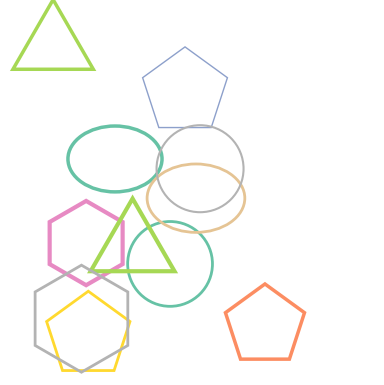[{"shape": "circle", "thickness": 2, "radius": 0.55, "center": [0.442, 0.314]}, {"shape": "oval", "thickness": 2.5, "radius": 0.61, "center": [0.299, 0.587]}, {"shape": "pentagon", "thickness": 2.5, "radius": 0.54, "center": [0.688, 0.154]}, {"shape": "pentagon", "thickness": 1, "radius": 0.58, "center": [0.481, 0.762]}, {"shape": "hexagon", "thickness": 3, "radius": 0.55, "center": [0.224, 0.369]}, {"shape": "triangle", "thickness": 2.5, "radius": 0.6, "center": [0.138, 0.88]}, {"shape": "triangle", "thickness": 3, "radius": 0.63, "center": [0.344, 0.358]}, {"shape": "pentagon", "thickness": 2, "radius": 0.57, "center": [0.229, 0.13]}, {"shape": "oval", "thickness": 2, "radius": 0.63, "center": [0.509, 0.485]}, {"shape": "circle", "thickness": 1.5, "radius": 0.56, "center": [0.52, 0.562]}, {"shape": "hexagon", "thickness": 2, "radius": 0.7, "center": [0.212, 0.172]}]